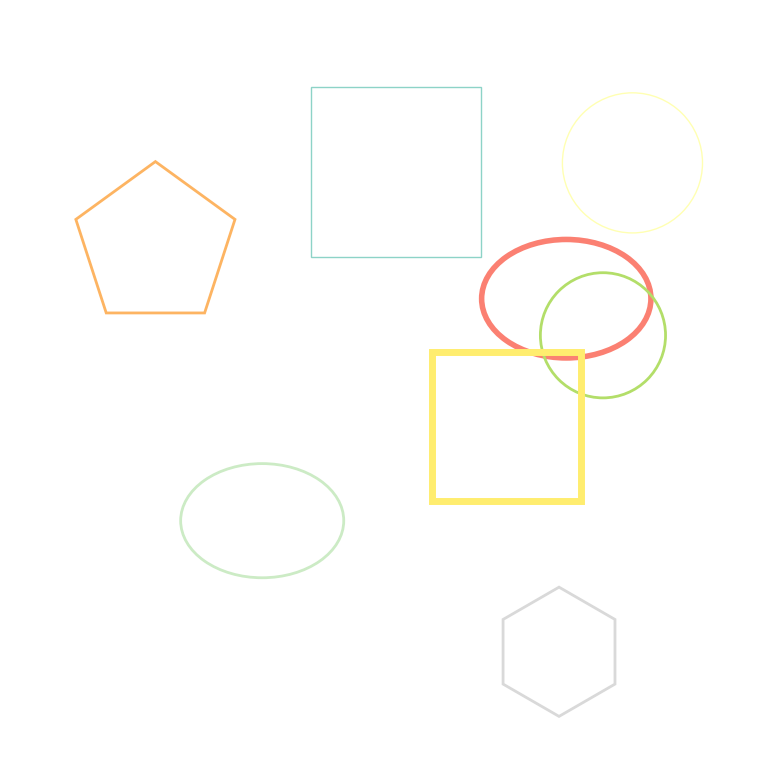[{"shape": "square", "thickness": 0.5, "radius": 0.55, "center": [0.514, 0.777]}, {"shape": "circle", "thickness": 0.5, "radius": 0.45, "center": [0.821, 0.788]}, {"shape": "oval", "thickness": 2, "radius": 0.55, "center": [0.735, 0.612]}, {"shape": "pentagon", "thickness": 1, "radius": 0.54, "center": [0.202, 0.681]}, {"shape": "circle", "thickness": 1, "radius": 0.41, "center": [0.783, 0.565]}, {"shape": "hexagon", "thickness": 1, "radius": 0.42, "center": [0.726, 0.154]}, {"shape": "oval", "thickness": 1, "radius": 0.53, "center": [0.341, 0.324]}, {"shape": "square", "thickness": 2.5, "radius": 0.48, "center": [0.657, 0.446]}]